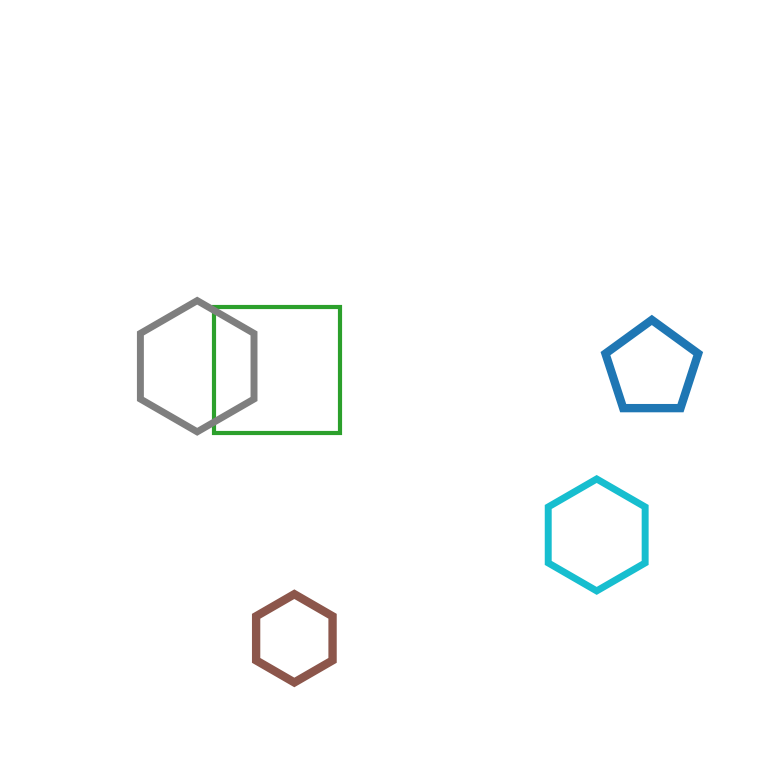[{"shape": "pentagon", "thickness": 3, "radius": 0.32, "center": [0.847, 0.521]}, {"shape": "square", "thickness": 1.5, "radius": 0.41, "center": [0.36, 0.519]}, {"shape": "hexagon", "thickness": 3, "radius": 0.29, "center": [0.382, 0.171]}, {"shape": "hexagon", "thickness": 2.5, "radius": 0.43, "center": [0.256, 0.524]}, {"shape": "hexagon", "thickness": 2.5, "radius": 0.36, "center": [0.775, 0.305]}]